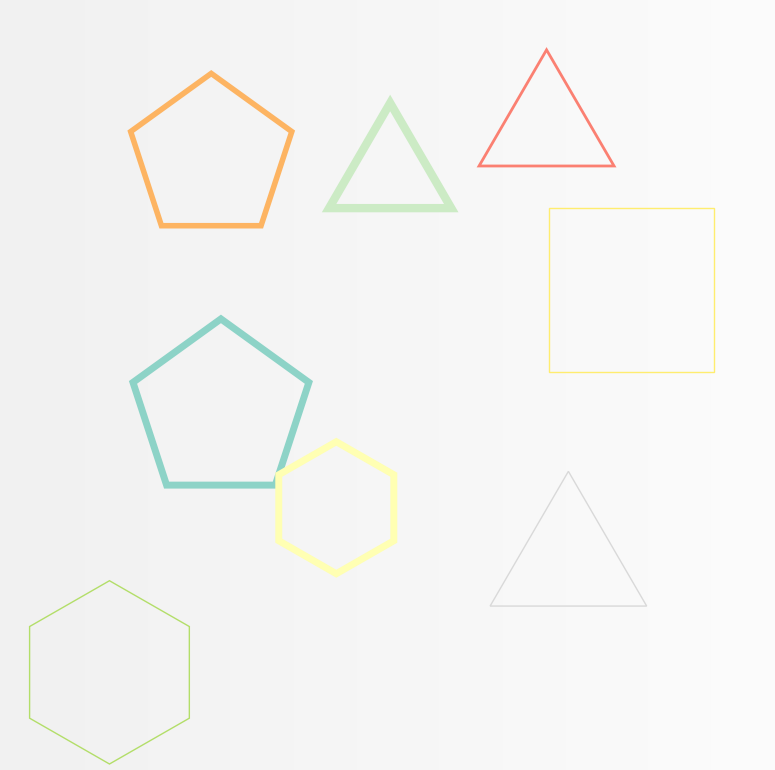[{"shape": "pentagon", "thickness": 2.5, "radius": 0.6, "center": [0.285, 0.467]}, {"shape": "hexagon", "thickness": 2.5, "radius": 0.43, "center": [0.434, 0.341]}, {"shape": "triangle", "thickness": 1, "radius": 0.5, "center": [0.705, 0.835]}, {"shape": "pentagon", "thickness": 2, "radius": 0.55, "center": [0.273, 0.795]}, {"shape": "hexagon", "thickness": 0.5, "radius": 0.6, "center": [0.141, 0.127]}, {"shape": "triangle", "thickness": 0.5, "radius": 0.58, "center": [0.733, 0.271]}, {"shape": "triangle", "thickness": 3, "radius": 0.46, "center": [0.503, 0.775]}, {"shape": "square", "thickness": 0.5, "radius": 0.53, "center": [0.815, 0.623]}]